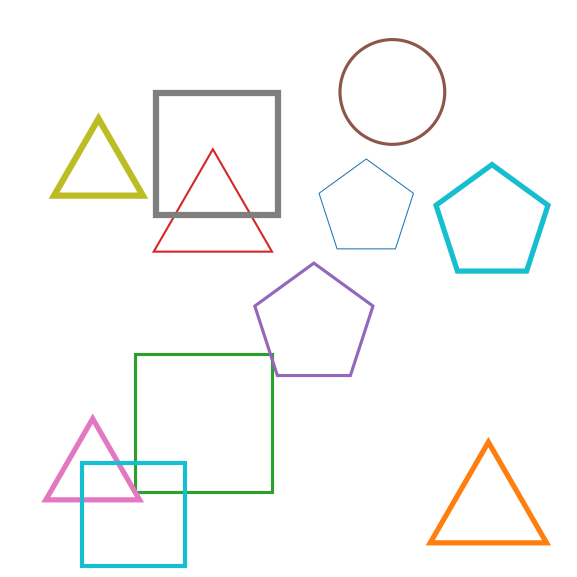[{"shape": "pentagon", "thickness": 0.5, "radius": 0.43, "center": [0.634, 0.638]}, {"shape": "triangle", "thickness": 2.5, "radius": 0.58, "center": [0.846, 0.117]}, {"shape": "square", "thickness": 1.5, "radius": 0.6, "center": [0.352, 0.266]}, {"shape": "triangle", "thickness": 1, "radius": 0.59, "center": [0.369, 0.622]}, {"shape": "pentagon", "thickness": 1.5, "radius": 0.54, "center": [0.544, 0.436]}, {"shape": "circle", "thickness": 1.5, "radius": 0.45, "center": [0.679, 0.84]}, {"shape": "triangle", "thickness": 2.5, "radius": 0.47, "center": [0.161, 0.18]}, {"shape": "square", "thickness": 3, "radius": 0.53, "center": [0.376, 0.733]}, {"shape": "triangle", "thickness": 3, "radius": 0.44, "center": [0.171, 0.705]}, {"shape": "square", "thickness": 2, "radius": 0.45, "center": [0.231, 0.108]}, {"shape": "pentagon", "thickness": 2.5, "radius": 0.51, "center": [0.852, 0.612]}]